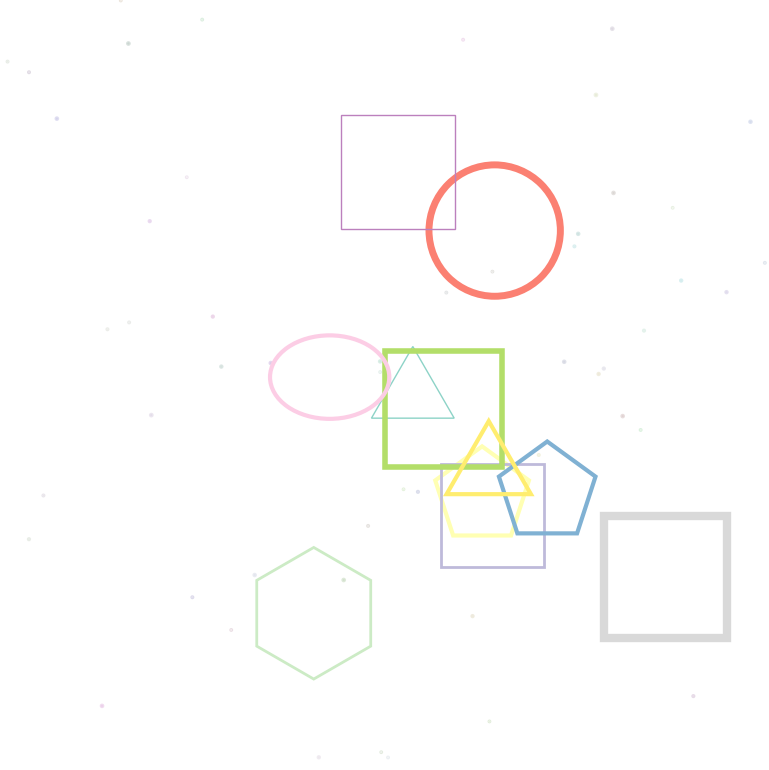[{"shape": "triangle", "thickness": 0.5, "radius": 0.31, "center": [0.536, 0.488]}, {"shape": "pentagon", "thickness": 1.5, "radius": 0.32, "center": [0.626, 0.356]}, {"shape": "square", "thickness": 1, "radius": 0.33, "center": [0.64, 0.331]}, {"shape": "circle", "thickness": 2.5, "radius": 0.43, "center": [0.642, 0.701]}, {"shape": "pentagon", "thickness": 1.5, "radius": 0.33, "center": [0.711, 0.361]}, {"shape": "square", "thickness": 2, "radius": 0.38, "center": [0.576, 0.469]}, {"shape": "oval", "thickness": 1.5, "radius": 0.39, "center": [0.428, 0.51]}, {"shape": "square", "thickness": 3, "radius": 0.4, "center": [0.865, 0.251]}, {"shape": "square", "thickness": 0.5, "radius": 0.37, "center": [0.517, 0.776]}, {"shape": "hexagon", "thickness": 1, "radius": 0.43, "center": [0.407, 0.204]}, {"shape": "triangle", "thickness": 1.5, "radius": 0.32, "center": [0.635, 0.39]}]